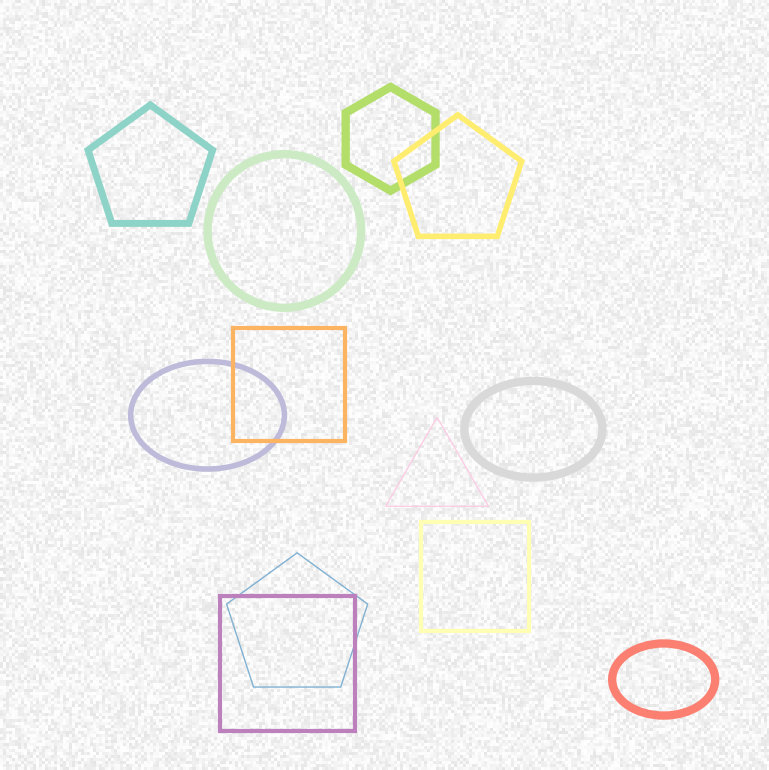[{"shape": "pentagon", "thickness": 2.5, "radius": 0.43, "center": [0.195, 0.779]}, {"shape": "square", "thickness": 1.5, "radius": 0.35, "center": [0.617, 0.251]}, {"shape": "oval", "thickness": 2, "radius": 0.5, "center": [0.27, 0.461]}, {"shape": "oval", "thickness": 3, "radius": 0.33, "center": [0.862, 0.118]}, {"shape": "pentagon", "thickness": 0.5, "radius": 0.48, "center": [0.386, 0.186]}, {"shape": "square", "thickness": 1.5, "radius": 0.36, "center": [0.375, 0.5]}, {"shape": "hexagon", "thickness": 3, "radius": 0.34, "center": [0.507, 0.82]}, {"shape": "triangle", "thickness": 0.5, "radius": 0.39, "center": [0.568, 0.381]}, {"shape": "oval", "thickness": 3, "radius": 0.45, "center": [0.693, 0.442]}, {"shape": "square", "thickness": 1.5, "radius": 0.44, "center": [0.373, 0.139]}, {"shape": "circle", "thickness": 3, "radius": 0.5, "center": [0.369, 0.7]}, {"shape": "pentagon", "thickness": 2, "radius": 0.44, "center": [0.595, 0.764]}]